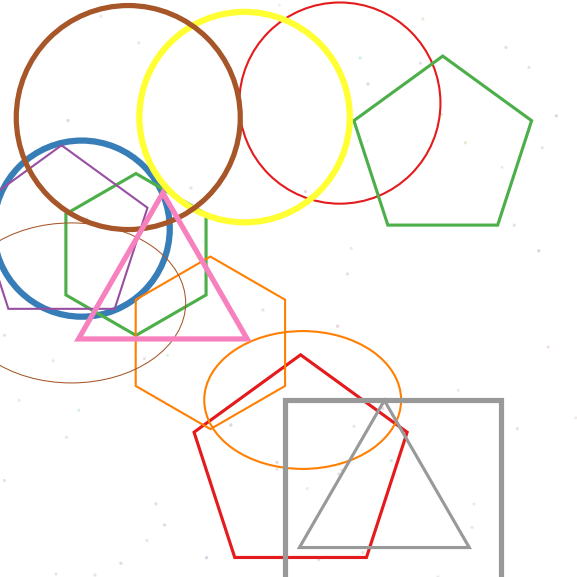[{"shape": "circle", "thickness": 1, "radius": 0.87, "center": [0.588, 0.821]}, {"shape": "pentagon", "thickness": 1.5, "radius": 0.97, "center": [0.521, 0.191]}, {"shape": "circle", "thickness": 3, "radius": 0.76, "center": [0.141, 0.603]}, {"shape": "hexagon", "thickness": 1.5, "radius": 0.7, "center": [0.235, 0.559]}, {"shape": "pentagon", "thickness": 1.5, "radius": 0.81, "center": [0.767, 0.74]}, {"shape": "pentagon", "thickness": 1, "radius": 0.78, "center": [0.107, 0.591]}, {"shape": "oval", "thickness": 1, "radius": 0.85, "center": [0.524, 0.307]}, {"shape": "hexagon", "thickness": 1, "radius": 0.75, "center": [0.364, 0.405]}, {"shape": "circle", "thickness": 3, "radius": 0.91, "center": [0.423, 0.796]}, {"shape": "oval", "thickness": 0.5, "radius": 0.99, "center": [0.124, 0.475]}, {"shape": "circle", "thickness": 2.5, "radius": 0.97, "center": [0.222, 0.796]}, {"shape": "triangle", "thickness": 2.5, "radius": 0.84, "center": [0.282, 0.497]}, {"shape": "triangle", "thickness": 1.5, "radius": 0.85, "center": [0.666, 0.136]}, {"shape": "square", "thickness": 2.5, "radius": 0.94, "center": [0.68, 0.119]}]